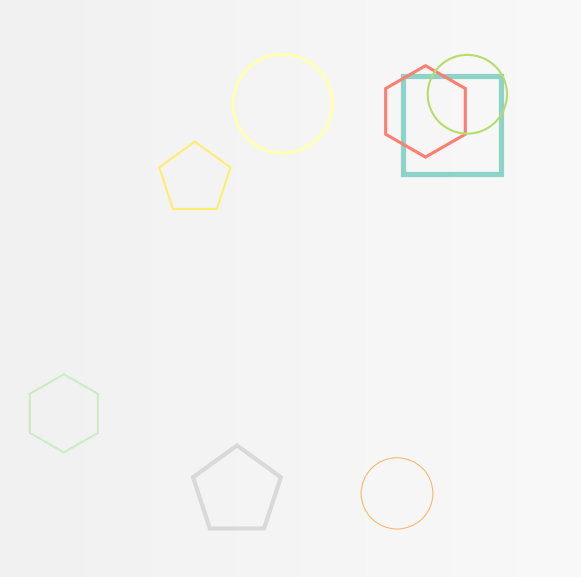[{"shape": "square", "thickness": 2.5, "radius": 0.42, "center": [0.778, 0.783]}, {"shape": "circle", "thickness": 1.5, "radius": 0.43, "center": [0.486, 0.82]}, {"shape": "hexagon", "thickness": 1.5, "radius": 0.4, "center": [0.732, 0.806]}, {"shape": "circle", "thickness": 0.5, "radius": 0.31, "center": [0.683, 0.145]}, {"shape": "circle", "thickness": 1, "radius": 0.34, "center": [0.804, 0.836]}, {"shape": "pentagon", "thickness": 2, "radius": 0.4, "center": [0.408, 0.148]}, {"shape": "hexagon", "thickness": 1, "radius": 0.34, "center": [0.11, 0.283]}, {"shape": "pentagon", "thickness": 1, "radius": 0.32, "center": [0.335, 0.689]}]